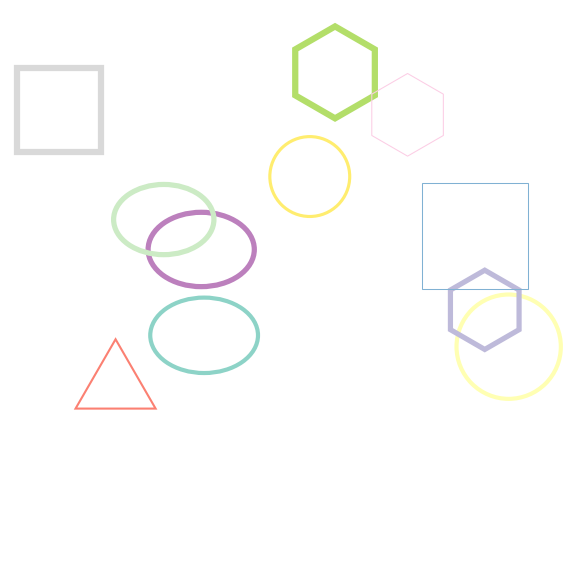[{"shape": "oval", "thickness": 2, "radius": 0.47, "center": [0.353, 0.419]}, {"shape": "circle", "thickness": 2, "radius": 0.45, "center": [0.881, 0.399]}, {"shape": "hexagon", "thickness": 2.5, "radius": 0.34, "center": [0.839, 0.463]}, {"shape": "triangle", "thickness": 1, "radius": 0.4, "center": [0.2, 0.332]}, {"shape": "square", "thickness": 0.5, "radius": 0.46, "center": [0.823, 0.59]}, {"shape": "hexagon", "thickness": 3, "radius": 0.4, "center": [0.58, 0.874]}, {"shape": "hexagon", "thickness": 0.5, "radius": 0.36, "center": [0.706, 0.8]}, {"shape": "square", "thickness": 3, "radius": 0.36, "center": [0.101, 0.809]}, {"shape": "oval", "thickness": 2.5, "radius": 0.46, "center": [0.348, 0.567]}, {"shape": "oval", "thickness": 2.5, "radius": 0.43, "center": [0.284, 0.619]}, {"shape": "circle", "thickness": 1.5, "radius": 0.35, "center": [0.536, 0.693]}]